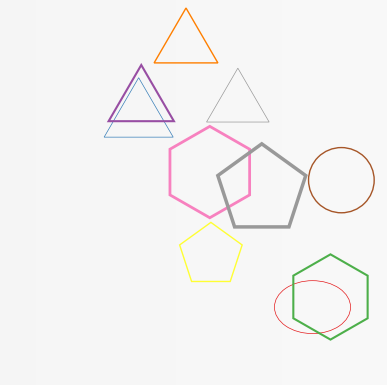[{"shape": "oval", "thickness": 0.5, "radius": 0.49, "center": [0.806, 0.202]}, {"shape": "triangle", "thickness": 0.5, "radius": 0.51, "center": [0.358, 0.695]}, {"shape": "hexagon", "thickness": 1.5, "radius": 0.55, "center": [0.853, 0.229]}, {"shape": "triangle", "thickness": 1.5, "radius": 0.49, "center": [0.365, 0.734]}, {"shape": "triangle", "thickness": 1, "radius": 0.48, "center": [0.48, 0.884]}, {"shape": "pentagon", "thickness": 1, "radius": 0.42, "center": [0.544, 0.338]}, {"shape": "circle", "thickness": 1, "radius": 0.42, "center": [0.881, 0.532]}, {"shape": "hexagon", "thickness": 2, "radius": 0.59, "center": [0.541, 0.553]}, {"shape": "triangle", "thickness": 0.5, "radius": 0.47, "center": [0.614, 0.73]}, {"shape": "pentagon", "thickness": 2.5, "radius": 0.6, "center": [0.676, 0.507]}]